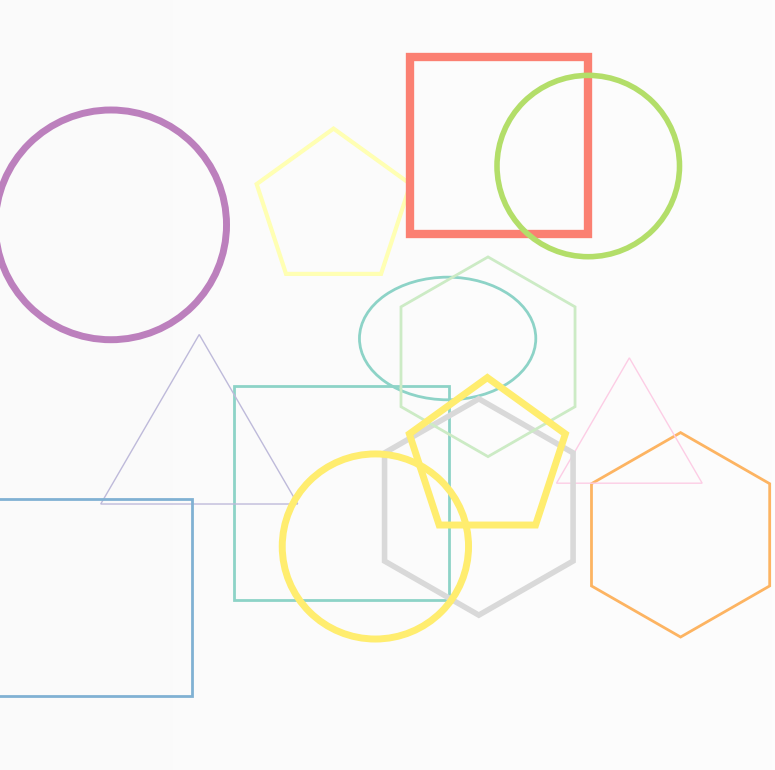[{"shape": "oval", "thickness": 1, "radius": 0.57, "center": [0.578, 0.56]}, {"shape": "square", "thickness": 1, "radius": 0.69, "center": [0.441, 0.36]}, {"shape": "pentagon", "thickness": 1.5, "radius": 0.52, "center": [0.43, 0.729]}, {"shape": "triangle", "thickness": 0.5, "radius": 0.73, "center": [0.257, 0.419]}, {"shape": "square", "thickness": 3, "radius": 0.58, "center": [0.644, 0.811]}, {"shape": "square", "thickness": 1, "radius": 0.64, "center": [0.12, 0.224]}, {"shape": "hexagon", "thickness": 1, "radius": 0.66, "center": [0.878, 0.305]}, {"shape": "circle", "thickness": 2, "radius": 0.59, "center": [0.759, 0.784]}, {"shape": "triangle", "thickness": 0.5, "radius": 0.54, "center": [0.812, 0.427]}, {"shape": "hexagon", "thickness": 2, "radius": 0.7, "center": [0.618, 0.342]}, {"shape": "circle", "thickness": 2.5, "radius": 0.75, "center": [0.143, 0.708]}, {"shape": "hexagon", "thickness": 1, "radius": 0.65, "center": [0.63, 0.537]}, {"shape": "pentagon", "thickness": 2.5, "radius": 0.53, "center": [0.629, 0.404]}, {"shape": "circle", "thickness": 2.5, "radius": 0.6, "center": [0.484, 0.29]}]